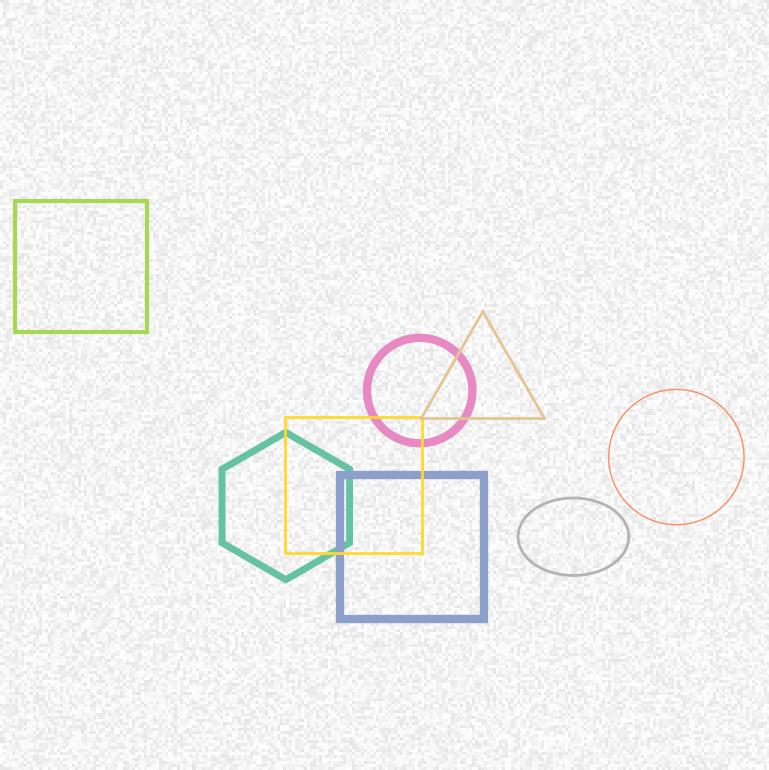[{"shape": "hexagon", "thickness": 2.5, "radius": 0.48, "center": [0.371, 0.343]}, {"shape": "circle", "thickness": 0.5, "radius": 0.44, "center": [0.878, 0.406]}, {"shape": "square", "thickness": 3, "radius": 0.47, "center": [0.535, 0.29]}, {"shape": "circle", "thickness": 3, "radius": 0.34, "center": [0.545, 0.493]}, {"shape": "square", "thickness": 1.5, "radius": 0.43, "center": [0.105, 0.654]}, {"shape": "square", "thickness": 1, "radius": 0.44, "center": [0.459, 0.37]}, {"shape": "triangle", "thickness": 1, "radius": 0.46, "center": [0.627, 0.503]}, {"shape": "oval", "thickness": 1, "radius": 0.36, "center": [0.745, 0.303]}]